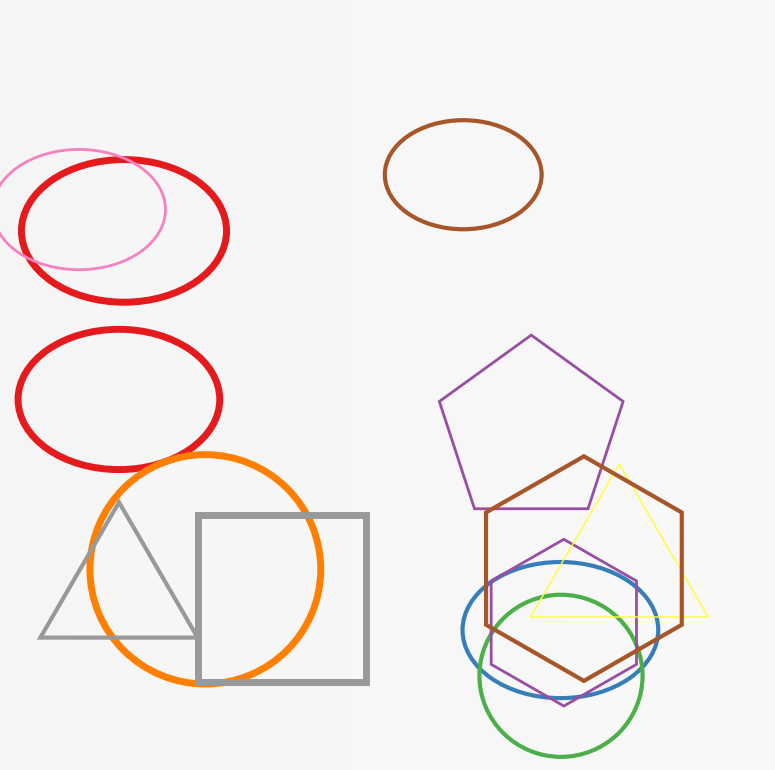[{"shape": "oval", "thickness": 2.5, "radius": 0.66, "center": [0.16, 0.7]}, {"shape": "oval", "thickness": 2.5, "radius": 0.65, "center": [0.153, 0.481]}, {"shape": "oval", "thickness": 1.5, "radius": 0.63, "center": [0.723, 0.182]}, {"shape": "circle", "thickness": 1.5, "radius": 0.53, "center": [0.724, 0.122]}, {"shape": "pentagon", "thickness": 1, "radius": 0.62, "center": [0.685, 0.44]}, {"shape": "hexagon", "thickness": 1, "radius": 0.54, "center": [0.728, 0.191]}, {"shape": "circle", "thickness": 2.5, "radius": 0.74, "center": [0.265, 0.261]}, {"shape": "triangle", "thickness": 0.5, "radius": 0.66, "center": [0.799, 0.265]}, {"shape": "hexagon", "thickness": 1.5, "radius": 0.73, "center": [0.753, 0.262]}, {"shape": "oval", "thickness": 1.5, "radius": 0.51, "center": [0.598, 0.773]}, {"shape": "oval", "thickness": 1, "radius": 0.56, "center": [0.102, 0.728]}, {"shape": "triangle", "thickness": 1.5, "radius": 0.59, "center": [0.154, 0.231]}, {"shape": "square", "thickness": 2.5, "radius": 0.54, "center": [0.364, 0.222]}]